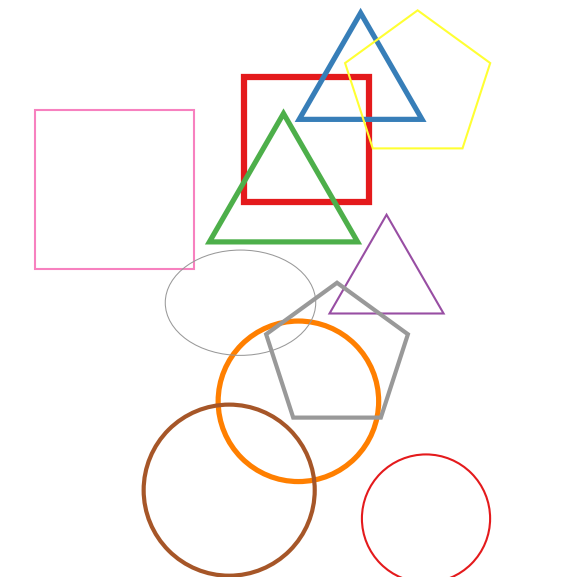[{"shape": "square", "thickness": 3, "radius": 0.54, "center": [0.53, 0.758]}, {"shape": "circle", "thickness": 1, "radius": 0.55, "center": [0.738, 0.101]}, {"shape": "triangle", "thickness": 2.5, "radius": 0.61, "center": [0.624, 0.854]}, {"shape": "triangle", "thickness": 2.5, "radius": 0.74, "center": [0.491, 0.654]}, {"shape": "triangle", "thickness": 1, "radius": 0.57, "center": [0.669, 0.513]}, {"shape": "circle", "thickness": 2.5, "radius": 0.69, "center": [0.517, 0.304]}, {"shape": "pentagon", "thickness": 1, "radius": 0.66, "center": [0.723, 0.849]}, {"shape": "circle", "thickness": 2, "radius": 0.74, "center": [0.397, 0.15]}, {"shape": "square", "thickness": 1, "radius": 0.69, "center": [0.199, 0.671]}, {"shape": "pentagon", "thickness": 2, "radius": 0.65, "center": [0.584, 0.38]}, {"shape": "oval", "thickness": 0.5, "radius": 0.65, "center": [0.416, 0.475]}]